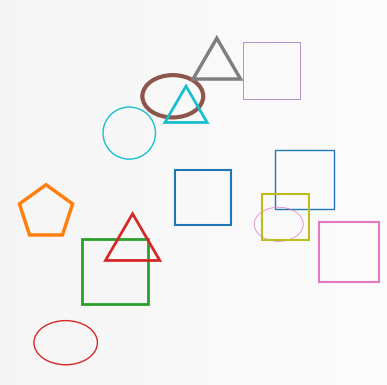[{"shape": "square", "thickness": 1.5, "radius": 0.36, "center": [0.523, 0.486]}, {"shape": "square", "thickness": 1, "radius": 0.38, "center": [0.786, 0.533]}, {"shape": "pentagon", "thickness": 2.5, "radius": 0.36, "center": [0.119, 0.448]}, {"shape": "square", "thickness": 2, "radius": 0.43, "center": [0.296, 0.295]}, {"shape": "triangle", "thickness": 2, "radius": 0.4, "center": [0.342, 0.364]}, {"shape": "oval", "thickness": 1, "radius": 0.41, "center": [0.17, 0.11]}, {"shape": "square", "thickness": 0.5, "radius": 0.37, "center": [0.701, 0.817]}, {"shape": "oval", "thickness": 3, "radius": 0.39, "center": [0.446, 0.75]}, {"shape": "oval", "thickness": 0.5, "radius": 0.32, "center": [0.719, 0.417]}, {"shape": "square", "thickness": 1.5, "radius": 0.39, "center": [0.9, 0.346]}, {"shape": "triangle", "thickness": 2.5, "radius": 0.35, "center": [0.559, 0.83]}, {"shape": "square", "thickness": 1.5, "radius": 0.3, "center": [0.737, 0.438]}, {"shape": "triangle", "thickness": 2, "radius": 0.31, "center": [0.48, 0.713]}, {"shape": "circle", "thickness": 1, "radius": 0.34, "center": [0.334, 0.654]}]